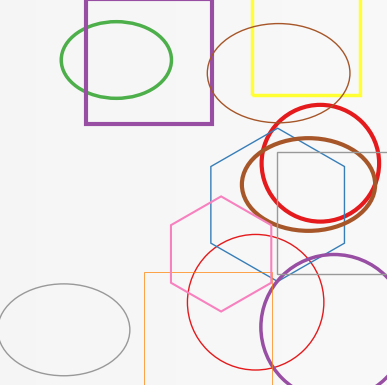[{"shape": "circle", "thickness": 3, "radius": 0.76, "center": [0.827, 0.576]}, {"shape": "circle", "thickness": 1, "radius": 0.88, "center": [0.66, 0.215]}, {"shape": "hexagon", "thickness": 1, "radius": 1.0, "center": [0.717, 0.468]}, {"shape": "oval", "thickness": 2.5, "radius": 0.71, "center": [0.3, 0.844]}, {"shape": "circle", "thickness": 2.5, "radius": 0.94, "center": [0.862, 0.15]}, {"shape": "square", "thickness": 3, "radius": 0.81, "center": [0.384, 0.84]}, {"shape": "square", "thickness": 0.5, "radius": 0.83, "center": [0.537, 0.128]}, {"shape": "square", "thickness": 2.5, "radius": 0.69, "center": [0.79, 0.892]}, {"shape": "oval", "thickness": 1, "radius": 0.92, "center": [0.719, 0.81]}, {"shape": "oval", "thickness": 3, "radius": 0.86, "center": [0.796, 0.521]}, {"shape": "hexagon", "thickness": 1.5, "radius": 0.75, "center": [0.571, 0.34]}, {"shape": "oval", "thickness": 1, "radius": 0.85, "center": [0.165, 0.143]}, {"shape": "square", "thickness": 1, "radius": 0.79, "center": [0.873, 0.447]}]